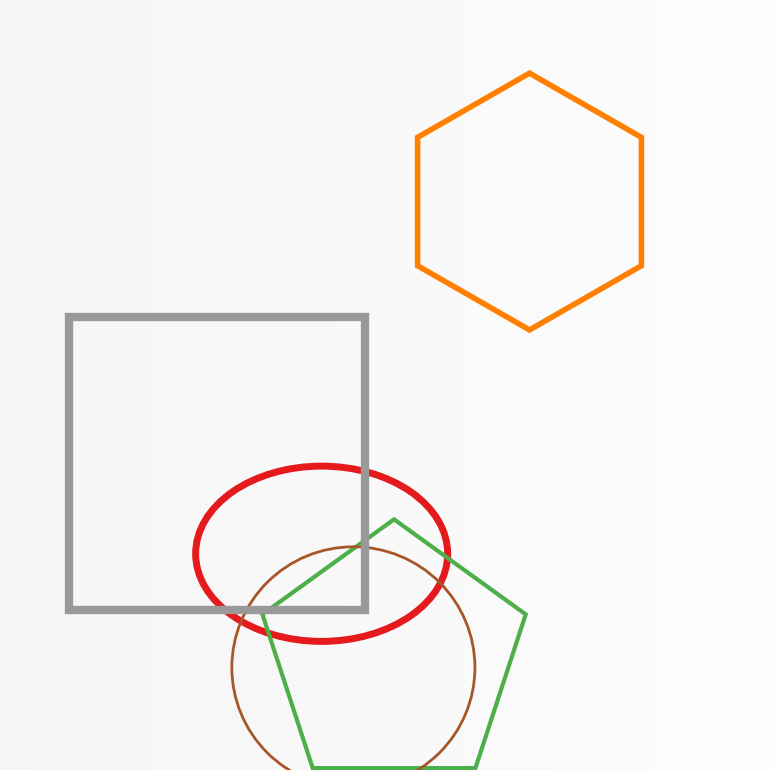[{"shape": "oval", "thickness": 2.5, "radius": 0.81, "center": [0.415, 0.281]}, {"shape": "pentagon", "thickness": 1.5, "radius": 0.89, "center": [0.508, 0.147]}, {"shape": "hexagon", "thickness": 2, "radius": 0.83, "center": [0.683, 0.738]}, {"shape": "circle", "thickness": 1, "radius": 0.78, "center": [0.456, 0.133]}, {"shape": "square", "thickness": 3, "radius": 0.95, "center": [0.28, 0.398]}]